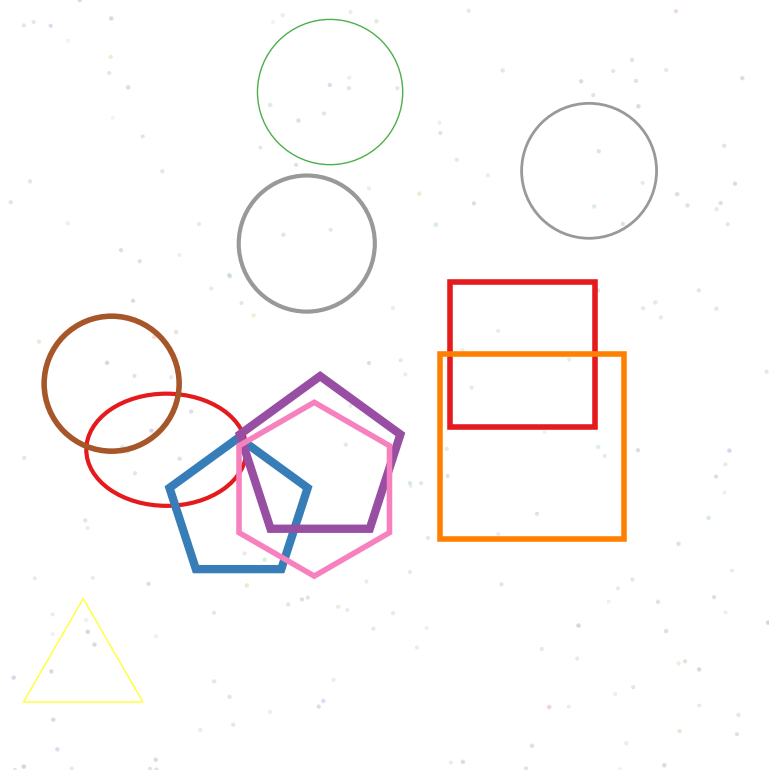[{"shape": "square", "thickness": 2, "radius": 0.47, "center": [0.679, 0.54]}, {"shape": "oval", "thickness": 1.5, "radius": 0.52, "center": [0.216, 0.416]}, {"shape": "pentagon", "thickness": 3, "radius": 0.47, "center": [0.31, 0.337]}, {"shape": "circle", "thickness": 0.5, "radius": 0.47, "center": [0.429, 0.88]}, {"shape": "pentagon", "thickness": 3, "radius": 0.55, "center": [0.416, 0.402]}, {"shape": "square", "thickness": 2, "radius": 0.6, "center": [0.691, 0.42]}, {"shape": "triangle", "thickness": 0.5, "radius": 0.45, "center": [0.108, 0.133]}, {"shape": "circle", "thickness": 2, "radius": 0.44, "center": [0.145, 0.502]}, {"shape": "hexagon", "thickness": 2, "radius": 0.56, "center": [0.408, 0.365]}, {"shape": "circle", "thickness": 1, "radius": 0.44, "center": [0.765, 0.778]}, {"shape": "circle", "thickness": 1.5, "radius": 0.44, "center": [0.398, 0.684]}]